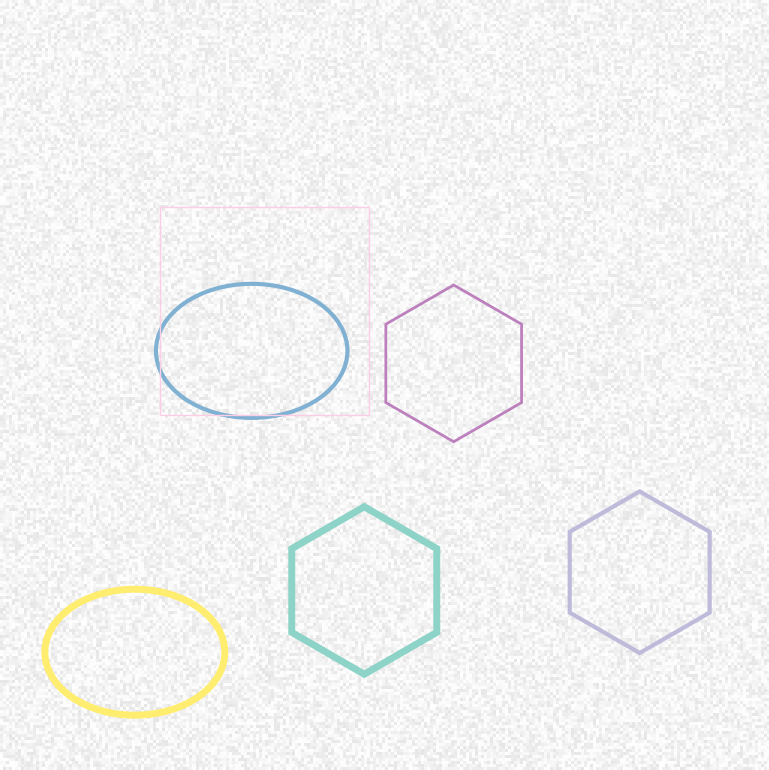[{"shape": "hexagon", "thickness": 2.5, "radius": 0.54, "center": [0.473, 0.233]}, {"shape": "hexagon", "thickness": 1.5, "radius": 0.52, "center": [0.831, 0.257]}, {"shape": "oval", "thickness": 1.5, "radius": 0.62, "center": [0.327, 0.544]}, {"shape": "square", "thickness": 0.5, "radius": 0.68, "center": [0.344, 0.596]}, {"shape": "hexagon", "thickness": 1, "radius": 0.51, "center": [0.589, 0.528]}, {"shape": "oval", "thickness": 2.5, "radius": 0.58, "center": [0.175, 0.153]}]